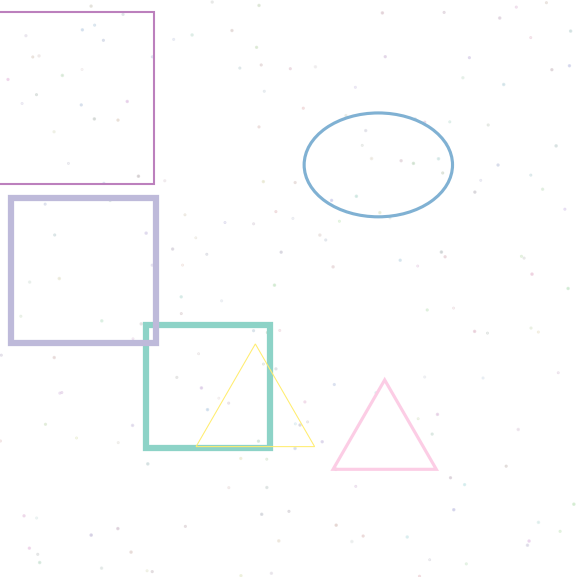[{"shape": "square", "thickness": 3, "radius": 0.54, "center": [0.36, 0.33]}, {"shape": "square", "thickness": 3, "radius": 0.63, "center": [0.144, 0.531]}, {"shape": "oval", "thickness": 1.5, "radius": 0.64, "center": [0.655, 0.714]}, {"shape": "triangle", "thickness": 1.5, "radius": 0.52, "center": [0.666, 0.238]}, {"shape": "square", "thickness": 1, "radius": 0.74, "center": [0.118, 0.829]}, {"shape": "triangle", "thickness": 0.5, "radius": 0.59, "center": [0.442, 0.285]}]